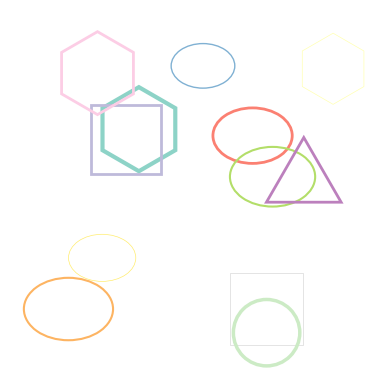[{"shape": "hexagon", "thickness": 3, "radius": 0.55, "center": [0.361, 0.664]}, {"shape": "hexagon", "thickness": 0.5, "radius": 0.46, "center": [0.865, 0.821]}, {"shape": "square", "thickness": 2, "radius": 0.45, "center": [0.328, 0.638]}, {"shape": "oval", "thickness": 2, "radius": 0.51, "center": [0.656, 0.648]}, {"shape": "oval", "thickness": 1, "radius": 0.41, "center": [0.527, 0.829]}, {"shape": "oval", "thickness": 1.5, "radius": 0.58, "center": [0.178, 0.197]}, {"shape": "oval", "thickness": 1.5, "radius": 0.55, "center": [0.708, 0.541]}, {"shape": "hexagon", "thickness": 2, "radius": 0.54, "center": [0.253, 0.81]}, {"shape": "square", "thickness": 0.5, "radius": 0.47, "center": [0.692, 0.198]}, {"shape": "triangle", "thickness": 2, "radius": 0.56, "center": [0.789, 0.531]}, {"shape": "circle", "thickness": 2.5, "radius": 0.43, "center": [0.692, 0.136]}, {"shape": "oval", "thickness": 0.5, "radius": 0.44, "center": [0.265, 0.33]}]